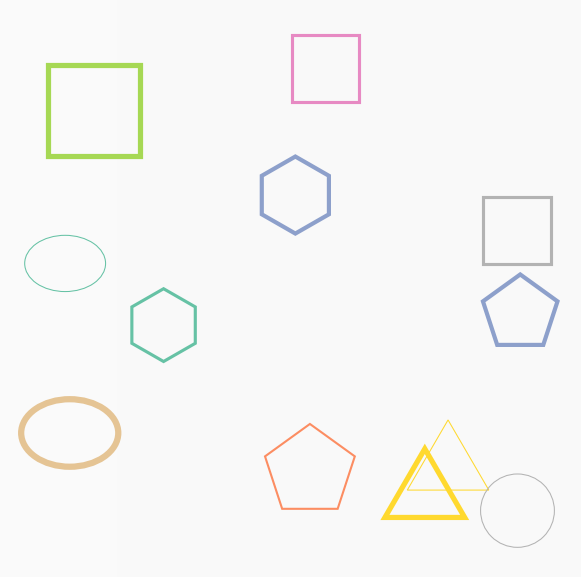[{"shape": "oval", "thickness": 0.5, "radius": 0.35, "center": [0.112, 0.543]}, {"shape": "hexagon", "thickness": 1.5, "radius": 0.31, "center": [0.281, 0.436]}, {"shape": "pentagon", "thickness": 1, "radius": 0.41, "center": [0.533, 0.184]}, {"shape": "hexagon", "thickness": 2, "radius": 0.33, "center": [0.508, 0.661]}, {"shape": "pentagon", "thickness": 2, "radius": 0.34, "center": [0.895, 0.456]}, {"shape": "square", "thickness": 1.5, "radius": 0.29, "center": [0.56, 0.881]}, {"shape": "square", "thickness": 2.5, "radius": 0.39, "center": [0.161, 0.808]}, {"shape": "triangle", "thickness": 2.5, "radius": 0.4, "center": [0.731, 0.143]}, {"shape": "triangle", "thickness": 0.5, "radius": 0.4, "center": [0.771, 0.191]}, {"shape": "oval", "thickness": 3, "radius": 0.42, "center": [0.12, 0.249]}, {"shape": "square", "thickness": 1.5, "radius": 0.29, "center": [0.889, 0.6]}, {"shape": "circle", "thickness": 0.5, "radius": 0.32, "center": [0.89, 0.115]}]